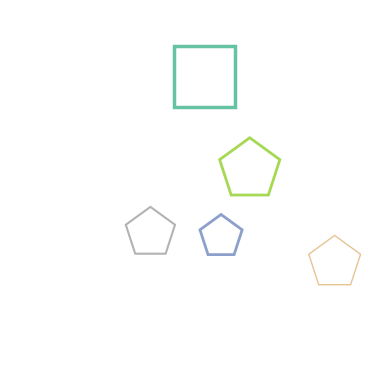[{"shape": "square", "thickness": 2.5, "radius": 0.39, "center": [0.531, 0.802]}, {"shape": "pentagon", "thickness": 2, "radius": 0.29, "center": [0.574, 0.385]}, {"shape": "pentagon", "thickness": 2, "radius": 0.41, "center": [0.649, 0.56]}, {"shape": "pentagon", "thickness": 1, "radius": 0.35, "center": [0.869, 0.318]}, {"shape": "pentagon", "thickness": 1.5, "radius": 0.34, "center": [0.391, 0.395]}]